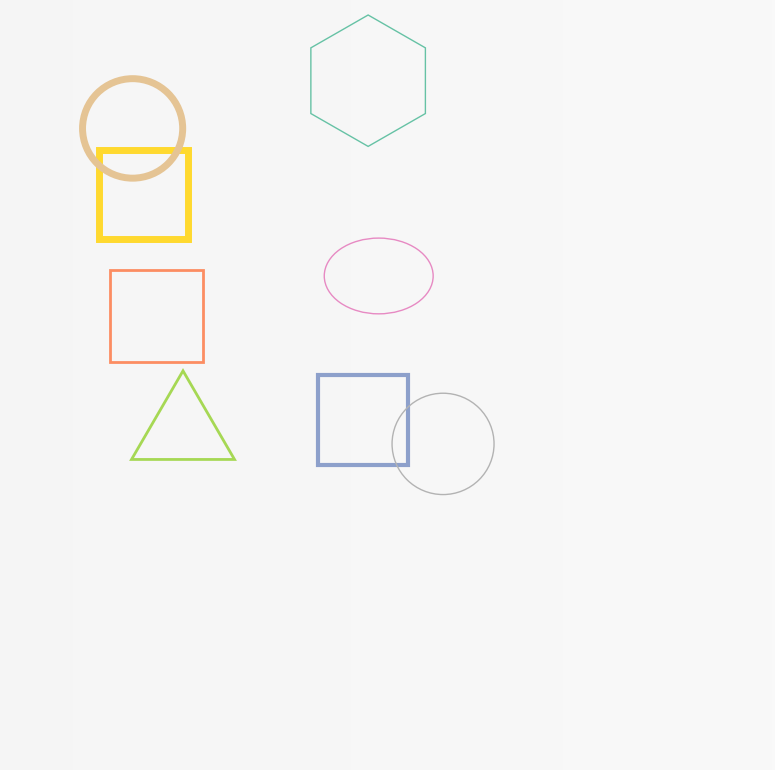[{"shape": "hexagon", "thickness": 0.5, "radius": 0.43, "center": [0.475, 0.895]}, {"shape": "square", "thickness": 1, "radius": 0.3, "center": [0.202, 0.59]}, {"shape": "square", "thickness": 1.5, "radius": 0.29, "center": [0.468, 0.455]}, {"shape": "oval", "thickness": 0.5, "radius": 0.35, "center": [0.489, 0.642]}, {"shape": "triangle", "thickness": 1, "radius": 0.38, "center": [0.236, 0.442]}, {"shape": "square", "thickness": 2.5, "radius": 0.29, "center": [0.185, 0.747]}, {"shape": "circle", "thickness": 2.5, "radius": 0.32, "center": [0.171, 0.833]}, {"shape": "circle", "thickness": 0.5, "radius": 0.33, "center": [0.572, 0.424]}]